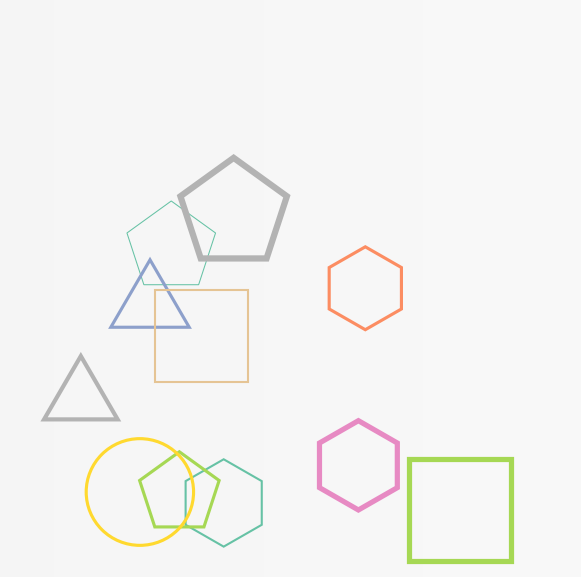[{"shape": "pentagon", "thickness": 0.5, "radius": 0.4, "center": [0.295, 0.571]}, {"shape": "hexagon", "thickness": 1, "radius": 0.38, "center": [0.385, 0.128]}, {"shape": "hexagon", "thickness": 1.5, "radius": 0.36, "center": [0.628, 0.5]}, {"shape": "triangle", "thickness": 1.5, "radius": 0.39, "center": [0.258, 0.471]}, {"shape": "hexagon", "thickness": 2.5, "radius": 0.39, "center": [0.617, 0.193]}, {"shape": "square", "thickness": 2.5, "radius": 0.44, "center": [0.791, 0.116]}, {"shape": "pentagon", "thickness": 1.5, "radius": 0.36, "center": [0.309, 0.145]}, {"shape": "circle", "thickness": 1.5, "radius": 0.46, "center": [0.241, 0.147]}, {"shape": "square", "thickness": 1, "radius": 0.4, "center": [0.347, 0.417]}, {"shape": "pentagon", "thickness": 3, "radius": 0.48, "center": [0.402, 0.63]}, {"shape": "triangle", "thickness": 2, "radius": 0.37, "center": [0.139, 0.309]}]